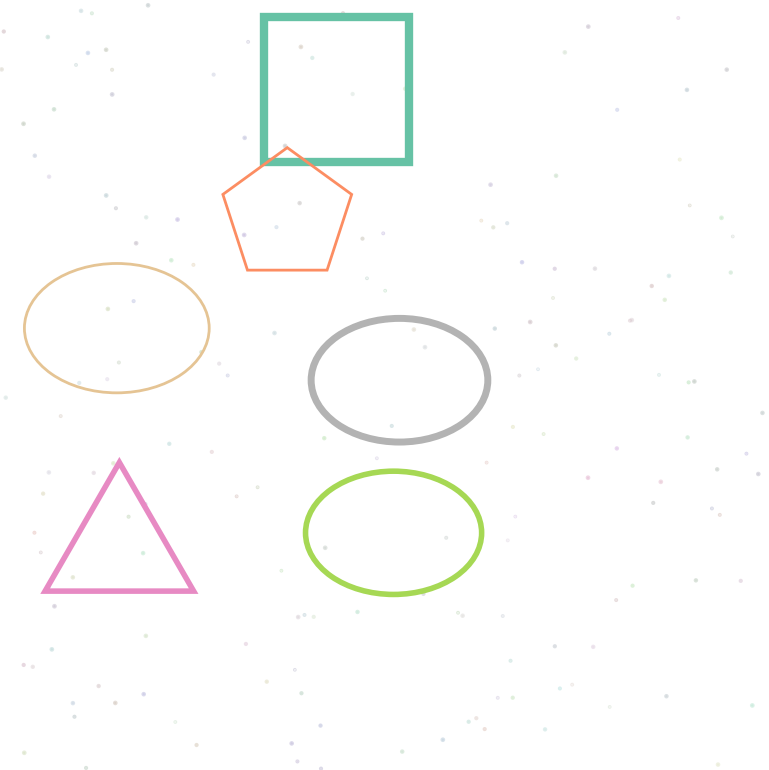[{"shape": "square", "thickness": 3, "radius": 0.47, "center": [0.437, 0.884]}, {"shape": "pentagon", "thickness": 1, "radius": 0.44, "center": [0.373, 0.72]}, {"shape": "triangle", "thickness": 2, "radius": 0.56, "center": [0.155, 0.288]}, {"shape": "oval", "thickness": 2, "radius": 0.57, "center": [0.511, 0.308]}, {"shape": "oval", "thickness": 1, "radius": 0.6, "center": [0.152, 0.574]}, {"shape": "oval", "thickness": 2.5, "radius": 0.57, "center": [0.519, 0.506]}]